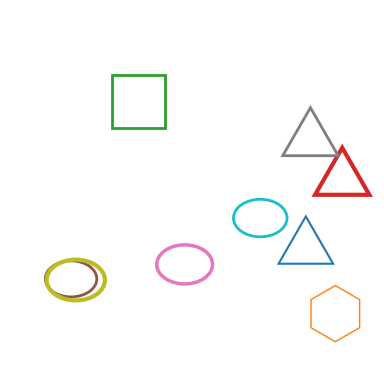[{"shape": "triangle", "thickness": 1.5, "radius": 0.41, "center": [0.794, 0.356]}, {"shape": "hexagon", "thickness": 1, "radius": 0.36, "center": [0.871, 0.185]}, {"shape": "square", "thickness": 2, "radius": 0.34, "center": [0.36, 0.735]}, {"shape": "triangle", "thickness": 3, "radius": 0.41, "center": [0.889, 0.535]}, {"shape": "oval", "thickness": 2, "radius": 0.33, "center": [0.185, 0.276]}, {"shape": "oval", "thickness": 2.5, "radius": 0.36, "center": [0.48, 0.313]}, {"shape": "triangle", "thickness": 2, "radius": 0.42, "center": [0.806, 0.637]}, {"shape": "oval", "thickness": 3, "radius": 0.38, "center": [0.197, 0.273]}, {"shape": "oval", "thickness": 2, "radius": 0.35, "center": [0.676, 0.434]}]